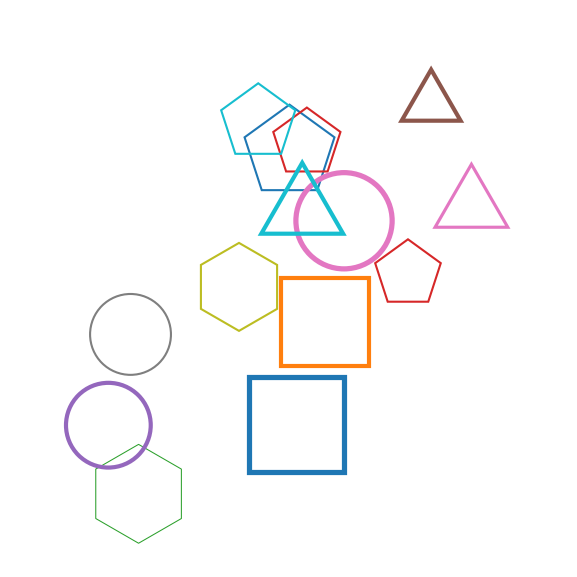[{"shape": "square", "thickness": 2.5, "radius": 0.41, "center": [0.514, 0.264]}, {"shape": "pentagon", "thickness": 1, "radius": 0.41, "center": [0.501, 0.736]}, {"shape": "square", "thickness": 2, "radius": 0.38, "center": [0.563, 0.441]}, {"shape": "hexagon", "thickness": 0.5, "radius": 0.43, "center": [0.24, 0.144]}, {"shape": "pentagon", "thickness": 1, "radius": 0.3, "center": [0.706, 0.525]}, {"shape": "pentagon", "thickness": 1, "radius": 0.31, "center": [0.531, 0.752]}, {"shape": "circle", "thickness": 2, "radius": 0.37, "center": [0.188, 0.263]}, {"shape": "triangle", "thickness": 2, "radius": 0.29, "center": [0.747, 0.82]}, {"shape": "circle", "thickness": 2.5, "radius": 0.42, "center": [0.596, 0.617]}, {"shape": "triangle", "thickness": 1.5, "radius": 0.36, "center": [0.816, 0.642]}, {"shape": "circle", "thickness": 1, "radius": 0.35, "center": [0.226, 0.42]}, {"shape": "hexagon", "thickness": 1, "radius": 0.38, "center": [0.414, 0.502]}, {"shape": "pentagon", "thickness": 1, "radius": 0.34, "center": [0.447, 0.787]}, {"shape": "triangle", "thickness": 2, "radius": 0.41, "center": [0.523, 0.635]}]